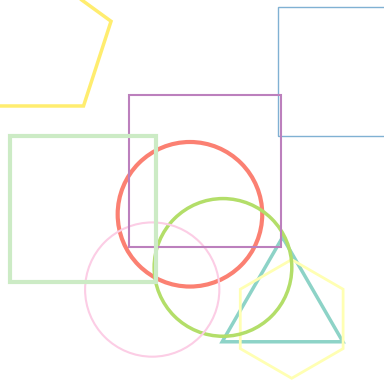[{"shape": "triangle", "thickness": 2.5, "radius": 0.9, "center": [0.734, 0.203]}, {"shape": "hexagon", "thickness": 2, "radius": 0.77, "center": [0.758, 0.172]}, {"shape": "circle", "thickness": 3, "radius": 0.94, "center": [0.493, 0.443]}, {"shape": "square", "thickness": 1, "radius": 0.84, "center": [0.89, 0.814]}, {"shape": "circle", "thickness": 2.5, "radius": 0.89, "center": [0.579, 0.305]}, {"shape": "circle", "thickness": 1.5, "radius": 0.87, "center": [0.395, 0.248]}, {"shape": "square", "thickness": 1.5, "radius": 0.99, "center": [0.533, 0.557]}, {"shape": "square", "thickness": 3, "radius": 0.95, "center": [0.215, 0.458]}, {"shape": "pentagon", "thickness": 2.5, "radius": 0.98, "center": [0.101, 0.884]}]